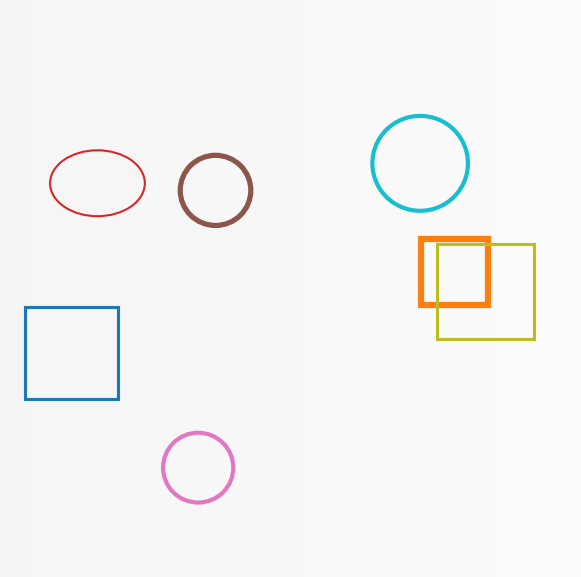[{"shape": "square", "thickness": 1.5, "radius": 0.4, "center": [0.123, 0.388]}, {"shape": "square", "thickness": 3, "radius": 0.29, "center": [0.782, 0.529]}, {"shape": "oval", "thickness": 1, "radius": 0.41, "center": [0.168, 0.682]}, {"shape": "circle", "thickness": 2.5, "radius": 0.3, "center": [0.371, 0.669]}, {"shape": "circle", "thickness": 2, "radius": 0.3, "center": [0.341, 0.189]}, {"shape": "square", "thickness": 1.5, "radius": 0.42, "center": [0.836, 0.494]}, {"shape": "circle", "thickness": 2, "radius": 0.41, "center": [0.723, 0.716]}]